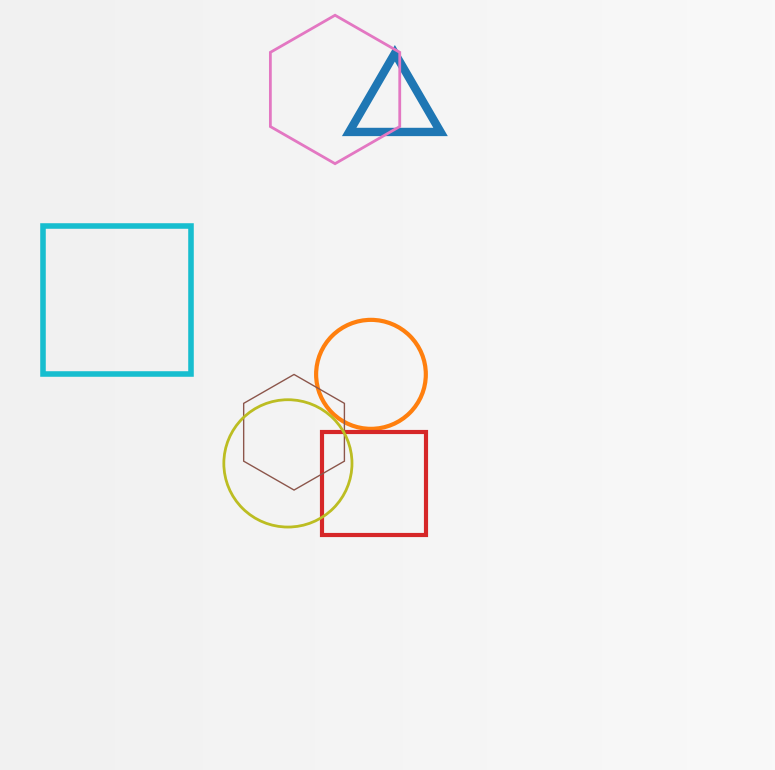[{"shape": "triangle", "thickness": 3, "radius": 0.34, "center": [0.51, 0.863]}, {"shape": "circle", "thickness": 1.5, "radius": 0.35, "center": [0.479, 0.514]}, {"shape": "square", "thickness": 1.5, "radius": 0.33, "center": [0.483, 0.372]}, {"shape": "hexagon", "thickness": 0.5, "radius": 0.38, "center": [0.379, 0.439]}, {"shape": "hexagon", "thickness": 1, "radius": 0.48, "center": [0.432, 0.884]}, {"shape": "circle", "thickness": 1, "radius": 0.41, "center": [0.371, 0.398]}, {"shape": "square", "thickness": 2, "radius": 0.48, "center": [0.151, 0.611]}]